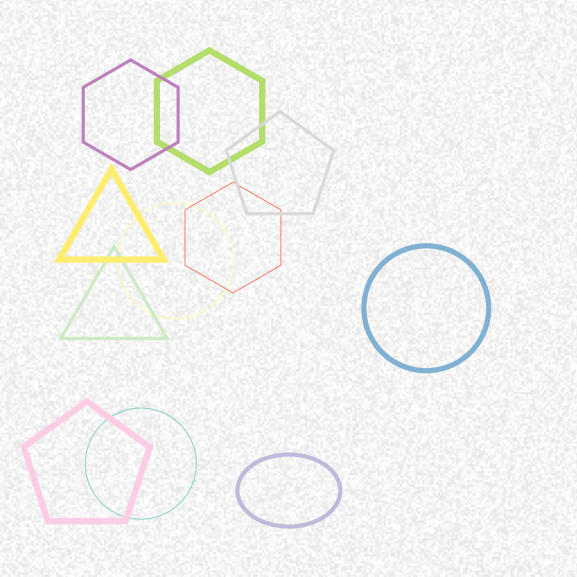[{"shape": "circle", "thickness": 0.5, "radius": 0.48, "center": [0.244, 0.196]}, {"shape": "circle", "thickness": 0.5, "radius": 0.5, "center": [0.304, 0.547]}, {"shape": "oval", "thickness": 2, "radius": 0.45, "center": [0.5, 0.15]}, {"shape": "hexagon", "thickness": 0.5, "radius": 0.48, "center": [0.403, 0.588]}, {"shape": "circle", "thickness": 2.5, "radius": 0.54, "center": [0.738, 0.465]}, {"shape": "hexagon", "thickness": 3, "radius": 0.53, "center": [0.363, 0.807]}, {"shape": "pentagon", "thickness": 3, "radius": 0.57, "center": [0.15, 0.19]}, {"shape": "pentagon", "thickness": 1.5, "radius": 0.49, "center": [0.485, 0.708]}, {"shape": "hexagon", "thickness": 1.5, "radius": 0.47, "center": [0.226, 0.8]}, {"shape": "triangle", "thickness": 1.5, "radius": 0.53, "center": [0.198, 0.466]}, {"shape": "triangle", "thickness": 3, "radius": 0.52, "center": [0.193, 0.602]}]